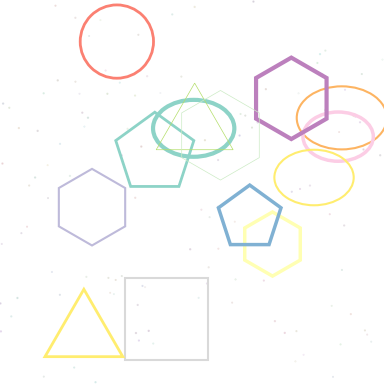[{"shape": "pentagon", "thickness": 2, "radius": 0.53, "center": [0.402, 0.602]}, {"shape": "oval", "thickness": 3, "radius": 0.53, "center": [0.503, 0.667]}, {"shape": "hexagon", "thickness": 2.5, "radius": 0.42, "center": [0.708, 0.366]}, {"shape": "hexagon", "thickness": 1.5, "radius": 0.5, "center": [0.239, 0.462]}, {"shape": "circle", "thickness": 2, "radius": 0.48, "center": [0.304, 0.892]}, {"shape": "pentagon", "thickness": 2.5, "radius": 0.43, "center": [0.649, 0.434]}, {"shape": "oval", "thickness": 1.5, "radius": 0.59, "center": [0.888, 0.694]}, {"shape": "triangle", "thickness": 0.5, "radius": 0.58, "center": [0.506, 0.669]}, {"shape": "oval", "thickness": 2.5, "radius": 0.46, "center": [0.878, 0.645]}, {"shape": "square", "thickness": 1.5, "radius": 0.53, "center": [0.432, 0.172]}, {"shape": "hexagon", "thickness": 3, "radius": 0.53, "center": [0.757, 0.745]}, {"shape": "hexagon", "thickness": 0.5, "radius": 0.58, "center": [0.573, 0.649]}, {"shape": "triangle", "thickness": 2, "radius": 0.58, "center": [0.218, 0.132]}, {"shape": "oval", "thickness": 1.5, "radius": 0.52, "center": [0.816, 0.539]}]